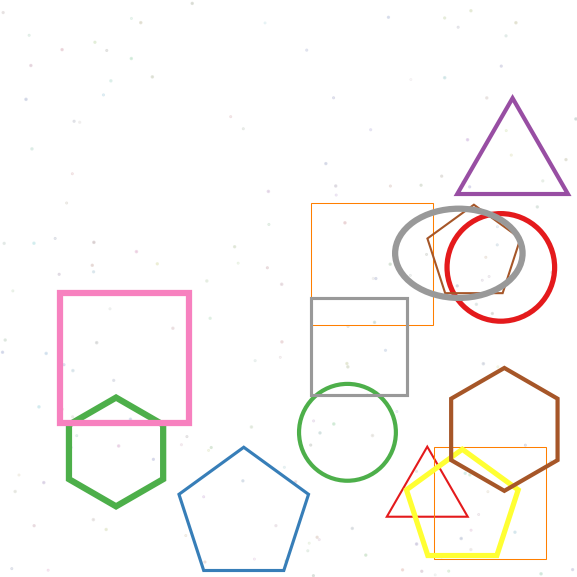[{"shape": "circle", "thickness": 2.5, "radius": 0.47, "center": [0.867, 0.536]}, {"shape": "triangle", "thickness": 1, "radius": 0.4, "center": [0.74, 0.145]}, {"shape": "pentagon", "thickness": 1.5, "radius": 0.59, "center": [0.422, 0.107]}, {"shape": "circle", "thickness": 2, "radius": 0.42, "center": [0.602, 0.251]}, {"shape": "hexagon", "thickness": 3, "radius": 0.47, "center": [0.201, 0.217]}, {"shape": "triangle", "thickness": 2, "radius": 0.55, "center": [0.888, 0.719]}, {"shape": "square", "thickness": 0.5, "radius": 0.49, "center": [0.849, 0.128]}, {"shape": "square", "thickness": 0.5, "radius": 0.53, "center": [0.644, 0.542]}, {"shape": "pentagon", "thickness": 2.5, "radius": 0.51, "center": [0.801, 0.119]}, {"shape": "hexagon", "thickness": 2, "radius": 0.53, "center": [0.873, 0.256]}, {"shape": "pentagon", "thickness": 1, "radius": 0.42, "center": [0.821, 0.56]}, {"shape": "square", "thickness": 3, "radius": 0.56, "center": [0.216, 0.379]}, {"shape": "oval", "thickness": 3, "radius": 0.55, "center": [0.795, 0.561]}, {"shape": "square", "thickness": 1.5, "radius": 0.42, "center": [0.621, 0.399]}]